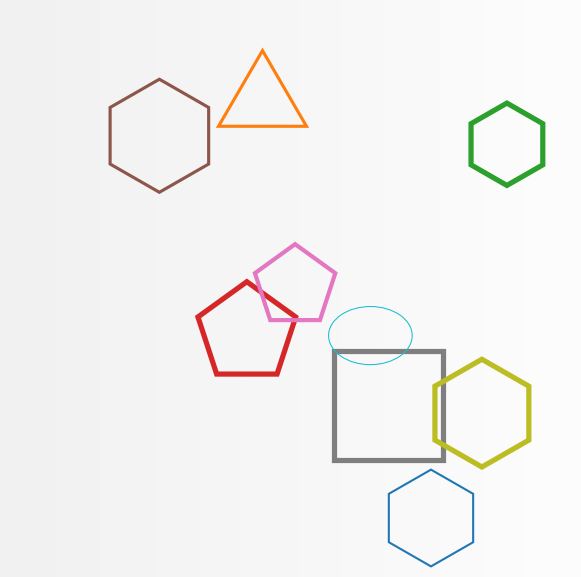[{"shape": "hexagon", "thickness": 1, "radius": 0.42, "center": [0.741, 0.102]}, {"shape": "triangle", "thickness": 1.5, "radius": 0.44, "center": [0.452, 0.824]}, {"shape": "hexagon", "thickness": 2.5, "radius": 0.36, "center": [0.872, 0.749]}, {"shape": "pentagon", "thickness": 2.5, "radius": 0.44, "center": [0.425, 0.423]}, {"shape": "hexagon", "thickness": 1.5, "radius": 0.49, "center": [0.274, 0.764]}, {"shape": "pentagon", "thickness": 2, "radius": 0.36, "center": [0.508, 0.504]}, {"shape": "square", "thickness": 2.5, "radius": 0.47, "center": [0.668, 0.296]}, {"shape": "hexagon", "thickness": 2.5, "radius": 0.47, "center": [0.829, 0.284]}, {"shape": "oval", "thickness": 0.5, "radius": 0.36, "center": [0.637, 0.418]}]